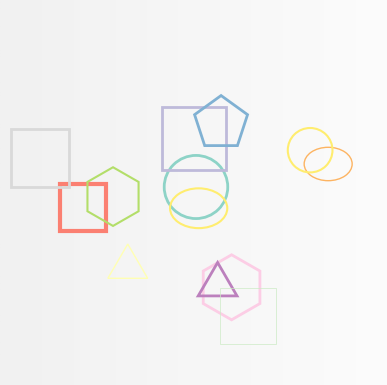[{"shape": "circle", "thickness": 2, "radius": 0.41, "center": [0.506, 0.514]}, {"shape": "triangle", "thickness": 1, "radius": 0.3, "center": [0.33, 0.307]}, {"shape": "square", "thickness": 2, "radius": 0.41, "center": [0.5, 0.64]}, {"shape": "square", "thickness": 3, "radius": 0.3, "center": [0.214, 0.462]}, {"shape": "pentagon", "thickness": 2, "radius": 0.36, "center": [0.57, 0.68]}, {"shape": "oval", "thickness": 1, "radius": 0.31, "center": [0.847, 0.574]}, {"shape": "hexagon", "thickness": 1.5, "radius": 0.38, "center": [0.292, 0.489]}, {"shape": "hexagon", "thickness": 2, "radius": 0.42, "center": [0.598, 0.254]}, {"shape": "square", "thickness": 2, "radius": 0.38, "center": [0.104, 0.589]}, {"shape": "triangle", "thickness": 2, "radius": 0.29, "center": [0.562, 0.26]}, {"shape": "square", "thickness": 0.5, "radius": 0.36, "center": [0.64, 0.179]}, {"shape": "oval", "thickness": 1.5, "radius": 0.37, "center": [0.513, 0.459]}, {"shape": "circle", "thickness": 1.5, "radius": 0.29, "center": [0.8, 0.61]}]